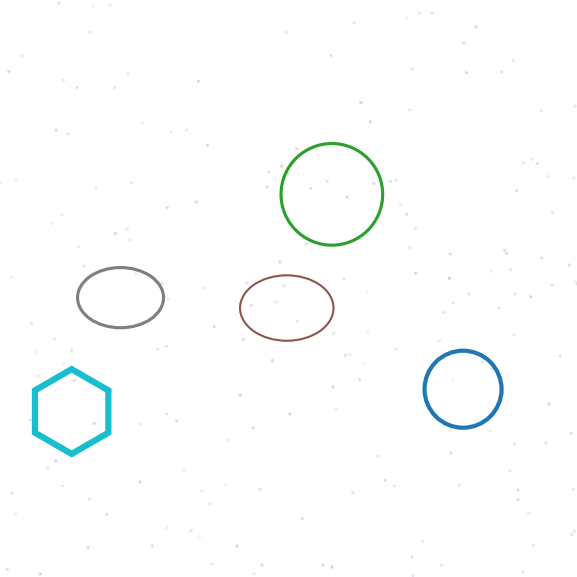[{"shape": "circle", "thickness": 2, "radius": 0.33, "center": [0.802, 0.325]}, {"shape": "circle", "thickness": 1.5, "radius": 0.44, "center": [0.575, 0.663]}, {"shape": "oval", "thickness": 1, "radius": 0.4, "center": [0.497, 0.466]}, {"shape": "oval", "thickness": 1.5, "radius": 0.37, "center": [0.209, 0.484]}, {"shape": "hexagon", "thickness": 3, "radius": 0.37, "center": [0.124, 0.286]}]